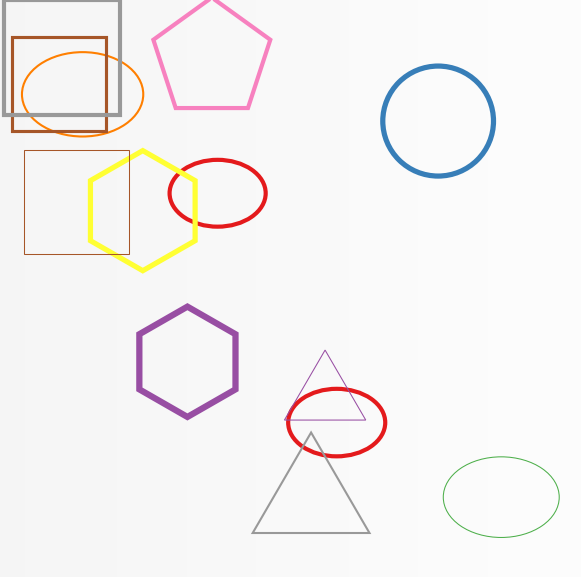[{"shape": "oval", "thickness": 2, "radius": 0.42, "center": [0.579, 0.267]}, {"shape": "oval", "thickness": 2, "radius": 0.41, "center": [0.374, 0.665]}, {"shape": "circle", "thickness": 2.5, "radius": 0.48, "center": [0.754, 0.79]}, {"shape": "oval", "thickness": 0.5, "radius": 0.5, "center": [0.862, 0.138]}, {"shape": "hexagon", "thickness": 3, "radius": 0.48, "center": [0.322, 0.373]}, {"shape": "triangle", "thickness": 0.5, "radius": 0.4, "center": [0.559, 0.312]}, {"shape": "oval", "thickness": 1, "radius": 0.52, "center": [0.142, 0.836]}, {"shape": "hexagon", "thickness": 2.5, "radius": 0.52, "center": [0.246, 0.634]}, {"shape": "square", "thickness": 1.5, "radius": 0.4, "center": [0.101, 0.854]}, {"shape": "square", "thickness": 0.5, "radius": 0.45, "center": [0.132, 0.649]}, {"shape": "pentagon", "thickness": 2, "radius": 0.53, "center": [0.364, 0.898]}, {"shape": "square", "thickness": 2, "radius": 0.5, "center": [0.107, 0.899]}, {"shape": "triangle", "thickness": 1, "radius": 0.58, "center": [0.535, 0.134]}]